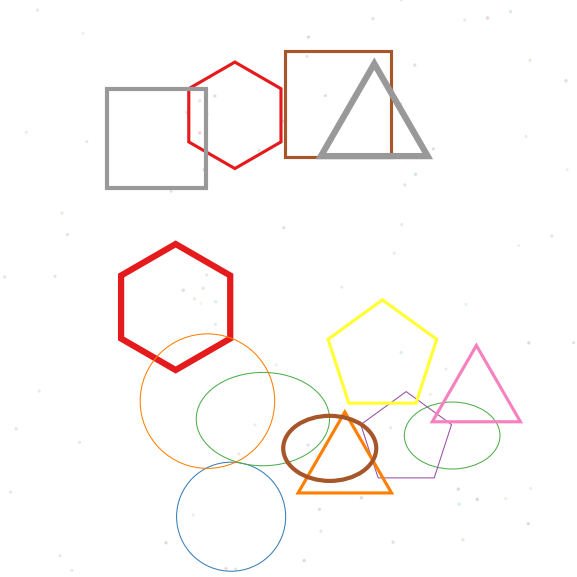[{"shape": "hexagon", "thickness": 1.5, "radius": 0.46, "center": [0.407, 0.799]}, {"shape": "hexagon", "thickness": 3, "radius": 0.55, "center": [0.304, 0.467]}, {"shape": "circle", "thickness": 0.5, "radius": 0.47, "center": [0.4, 0.104]}, {"shape": "oval", "thickness": 0.5, "radius": 0.58, "center": [0.455, 0.273]}, {"shape": "oval", "thickness": 0.5, "radius": 0.41, "center": [0.783, 0.245]}, {"shape": "pentagon", "thickness": 0.5, "radius": 0.41, "center": [0.703, 0.238]}, {"shape": "triangle", "thickness": 1.5, "radius": 0.47, "center": [0.597, 0.192]}, {"shape": "circle", "thickness": 0.5, "radius": 0.58, "center": [0.359, 0.305]}, {"shape": "pentagon", "thickness": 1.5, "radius": 0.49, "center": [0.662, 0.381]}, {"shape": "square", "thickness": 1.5, "radius": 0.46, "center": [0.585, 0.819]}, {"shape": "oval", "thickness": 2, "radius": 0.4, "center": [0.571, 0.223]}, {"shape": "triangle", "thickness": 1.5, "radius": 0.44, "center": [0.825, 0.313]}, {"shape": "square", "thickness": 2, "radius": 0.43, "center": [0.271, 0.759]}, {"shape": "triangle", "thickness": 3, "radius": 0.53, "center": [0.648, 0.782]}]